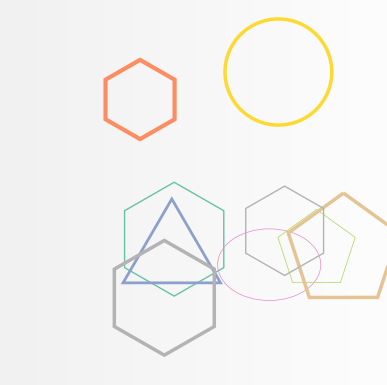[{"shape": "hexagon", "thickness": 1, "radius": 0.74, "center": [0.449, 0.379]}, {"shape": "hexagon", "thickness": 3, "radius": 0.51, "center": [0.361, 0.742]}, {"shape": "triangle", "thickness": 2, "radius": 0.73, "center": [0.443, 0.338]}, {"shape": "oval", "thickness": 0.5, "radius": 0.67, "center": [0.695, 0.312]}, {"shape": "pentagon", "thickness": 0.5, "radius": 0.52, "center": [0.817, 0.351]}, {"shape": "circle", "thickness": 2.5, "radius": 0.69, "center": [0.718, 0.813]}, {"shape": "pentagon", "thickness": 2.5, "radius": 0.75, "center": [0.886, 0.349]}, {"shape": "hexagon", "thickness": 1, "radius": 0.58, "center": [0.735, 0.401]}, {"shape": "hexagon", "thickness": 2.5, "radius": 0.74, "center": [0.424, 0.226]}]